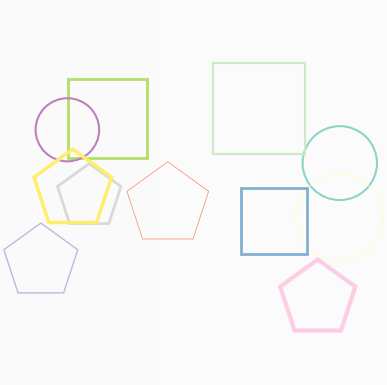[{"shape": "circle", "thickness": 1.5, "radius": 0.48, "center": [0.877, 0.576]}, {"shape": "circle", "thickness": 0.5, "radius": 0.56, "center": [0.876, 0.435]}, {"shape": "pentagon", "thickness": 1, "radius": 0.5, "center": [0.105, 0.32]}, {"shape": "pentagon", "thickness": 0.5, "radius": 0.55, "center": [0.433, 0.469]}, {"shape": "square", "thickness": 2, "radius": 0.43, "center": [0.707, 0.427]}, {"shape": "square", "thickness": 2, "radius": 0.52, "center": [0.278, 0.693]}, {"shape": "pentagon", "thickness": 3, "radius": 0.51, "center": [0.82, 0.224]}, {"shape": "pentagon", "thickness": 2, "radius": 0.43, "center": [0.23, 0.489]}, {"shape": "circle", "thickness": 1.5, "radius": 0.41, "center": [0.174, 0.663]}, {"shape": "square", "thickness": 1.5, "radius": 0.59, "center": [0.668, 0.719]}, {"shape": "pentagon", "thickness": 2.5, "radius": 0.53, "center": [0.188, 0.507]}]